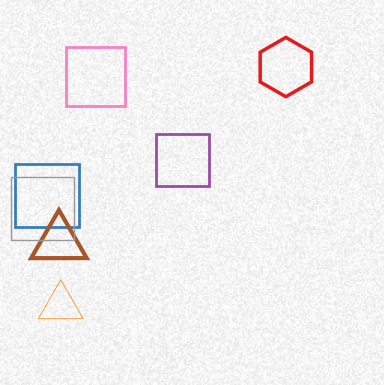[{"shape": "hexagon", "thickness": 2.5, "radius": 0.39, "center": [0.743, 0.826]}, {"shape": "square", "thickness": 2, "radius": 0.41, "center": [0.122, 0.493]}, {"shape": "square", "thickness": 2, "radius": 0.34, "center": [0.474, 0.585]}, {"shape": "triangle", "thickness": 0.5, "radius": 0.34, "center": [0.158, 0.206]}, {"shape": "triangle", "thickness": 3, "radius": 0.42, "center": [0.153, 0.371]}, {"shape": "square", "thickness": 2, "radius": 0.38, "center": [0.249, 0.8]}, {"shape": "square", "thickness": 1, "radius": 0.41, "center": [0.11, 0.458]}]